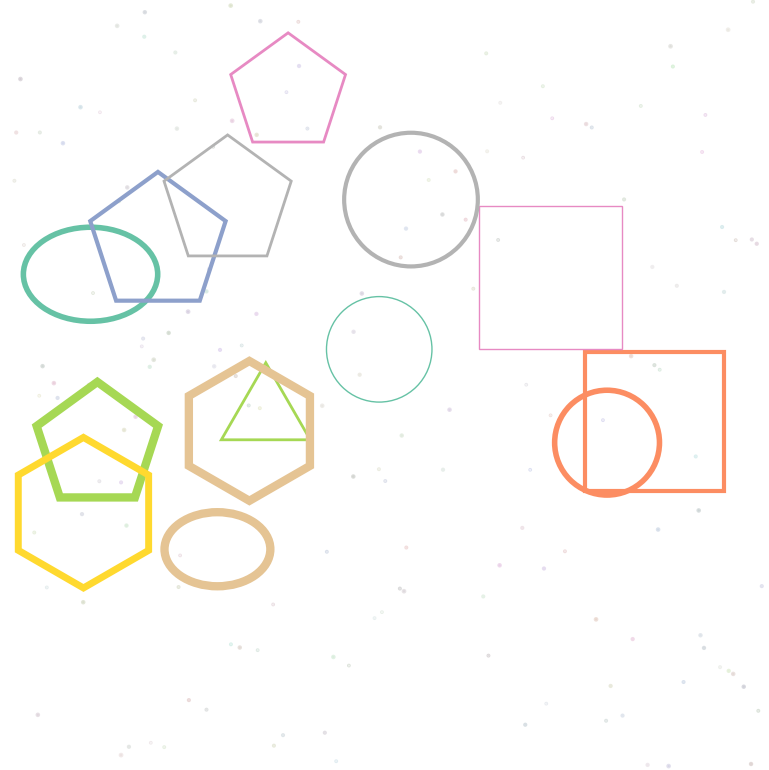[{"shape": "oval", "thickness": 2, "radius": 0.44, "center": [0.118, 0.644]}, {"shape": "circle", "thickness": 0.5, "radius": 0.34, "center": [0.492, 0.546]}, {"shape": "circle", "thickness": 2, "radius": 0.34, "center": [0.788, 0.425]}, {"shape": "square", "thickness": 1.5, "radius": 0.45, "center": [0.851, 0.452]}, {"shape": "pentagon", "thickness": 1.5, "radius": 0.46, "center": [0.205, 0.684]}, {"shape": "square", "thickness": 0.5, "radius": 0.46, "center": [0.715, 0.64]}, {"shape": "pentagon", "thickness": 1, "radius": 0.39, "center": [0.374, 0.879]}, {"shape": "triangle", "thickness": 1, "radius": 0.33, "center": [0.345, 0.462]}, {"shape": "pentagon", "thickness": 3, "radius": 0.41, "center": [0.126, 0.421]}, {"shape": "hexagon", "thickness": 2.5, "radius": 0.49, "center": [0.108, 0.334]}, {"shape": "hexagon", "thickness": 3, "radius": 0.45, "center": [0.324, 0.44]}, {"shape": "oval", "thickness": 3, "radius": 0.34, "center": [0.282, 0.287]}, {"shape": "pentagon", "thickness": 1, "radius": 0.43, "center": [0.296, 0.738]}, {"shape": "circle", "thickness": 1.5, "radius": 0.43, "center": [0.534, 0.741]}]